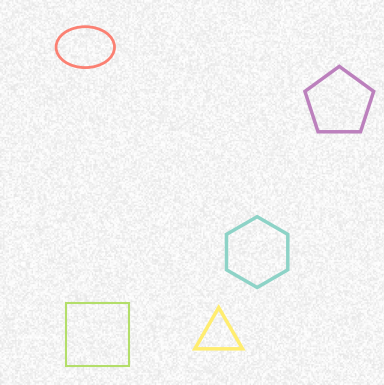[{"shape": "hexagon", "thickness": 2.5, "radius": 0.46, "center": [0.668, 0.345]}, {"shape": "oval", "thickness": 2, "radius": 0.38, "center": [0.221, 0.878]}, {"shape": "square", "thickness": 1.5, "radius": 0.41, "center": [0.253, 0.131]}, {"shape": "pentagon", "thickness": 2.5, "radius": 0.47, "center": [0.881, 0.734]}, {"shape": "triangle", "thickness": 2.5, "radius": 0.36, "center": [0.568, 0.13]}]